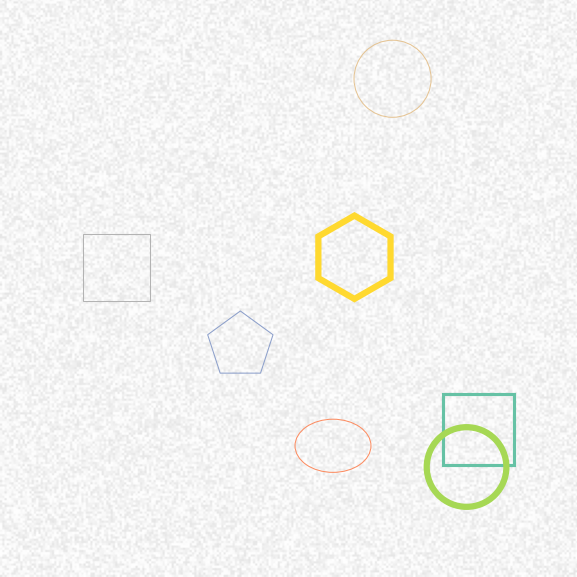[{"shape": "square", "thickness": 1.5, "radius": 0.31, "center": [0.829, 0.255]}, {"shape": "oval", "thickness": 0.5, "radius": 0.33, "center": [0.577, 0.227]}, {"shape": "pentagon", "thickness": 0.5, "radius": 0.3, "center": [0.416, 0.401]}, {"shape": "circle", "thickness": 3, "radius": 0.34, "center": [0.808, 0.19]}, {"shape": "hexagon", "thickness": 3, "radius": 0.36, "center": [0.614, 0.554]}, {"shape": "circle", "thickness": 0.5, "radius": 0.33, "center": [0.68, 0.863]}, {"shape": "square", "thickness": 0.5, "radius": 0.29, "center": [0.202, 0.537]}]